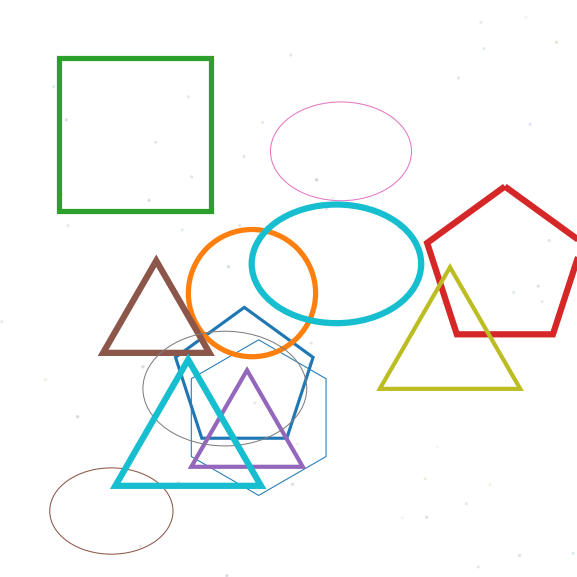[{"shape": "pentagon", "thickness": 1.5, "radius": 0.63, "center": [0.423, 0.342]}, {"shape": "hexagon", "thickness": 0.5, "radius": 0.67, "center": [0.448, 0.276]}, {"shape": "circle", "thickness": 2.5, "radius": 0.55, "center": [0.436, 0.492]}, {"shape": "square", "thickness": 2.5, "radius": 0.66, "center": [0.234, 0.767]}, {"shape": "pentagon", "thickness": 3, "radius": 0.71, "center": [0.874, 0.535]}, {"shape": "triangle", "thickness": 2, "radius": 0.56, "center": [0.428, 0.247]}, {"shape": "oval", "thickness": 0.5, "radius": 0.53, "center": [0.193, 0.114]}, {"shape": "triangle", "thickness": 3, "radius": 0.53, "center": [0.271, 0.441]}, {"shape": "oval", "thickness": 0.5, "radius": 0.61, "center": [0.59, 0.737]}, {"shape": "oval", "thickness": 0.5, "radius": 0.71, "center": [0.389, 0.326]}, {"shape": "triangle", "thickness": 2, "radius": 0.7, "center": [0.779, 0.396]}, {"shape": "oval", "thickness": 3, "radius": 0.73, "center": [0.583, 0.542]}, {"shape": "triangle", "thickness": 3, "radius": 0.73, "center": [0.326, 0.231]}]